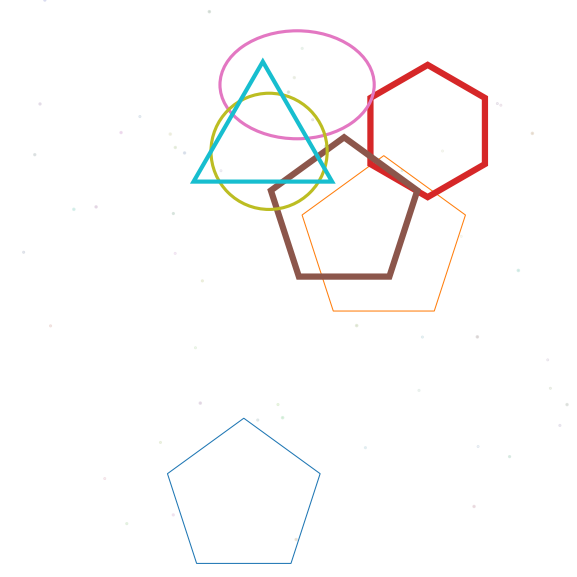[{"shape": "pentagon", "thickness": 0.5, "radius": 0.69, "center": [0.422, 0.136]}, {"shape": "pentagon", "thickness": 0.5, "radius": 0.74, "center": [0.665, 0.581]}, {"shape": "hexagon", "thickness": 3, "radius": 0.57, "center": [0.741, 0.772]}, {"shape": "pentagon", "thickness": 3, "radius": 0.67, "center": [0.596, 0.628]}, {"shape": "oval", "thickness": 1.5, "radius": 0.67, "center": [0.514, 0.852]}, {"shape": "circle", "thickness": 1.5, "radius": 0.5, "center": [0.466, 0.737]}, {"shape": "triangle", "thickness": 2, "radius": 0.69, "center": [0.455, 0.754]}]